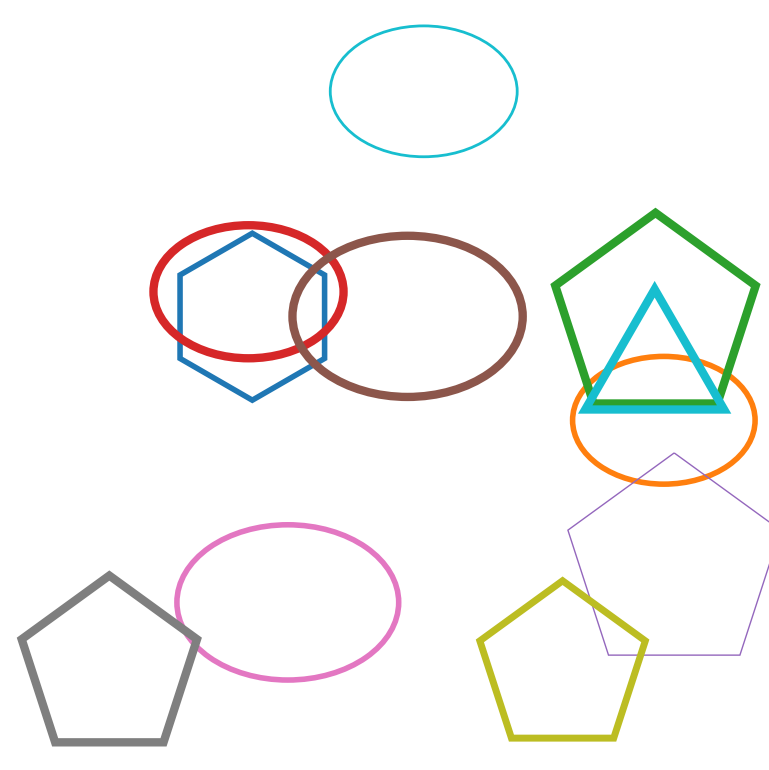[{"shape": "hexagon", "thickness": 2, "radius": 0.54, "center": [0.328, 0.589]}, {"shape": "oval", "thickness": 2, "radius": 0.59, "center": [0.862, 0.454]}, {"shape": "pentagon", "thickness": 3, "radius": 0.68, "center": [0.851, 0.587]}, {"shape": "oval", "thickness": 3, "radius": 0.62, "center": [0.323, 0.621]}, {"shape": "pentagon", "thickness": 0.5, "radius": 0.73, "center": [0.876, 0.267]}, {"shape": "oval", "thickness": 3, "radius": 0.75, "center": [0.529, 0.589]}, {"shape": "oval", "thickness": 2, "radius": 0.72, "center": [0.374, 0.218]}, {"shape": "pentagon", "thickness": 3, "radius": 0.6, "center": [0.142, 0.133]}, {"shape": "pentagon", "thickness": 2.5, "radius": 0.56, "center": [0.731, 0.133]}, {"shape": "oval", "thickness": 1, "radius": 0.61, "center": [0.55, 0.881]}, {"shape": "triangle", "thickness": 3, "radius": 0.52, "center": [0.85, 0.52]}]